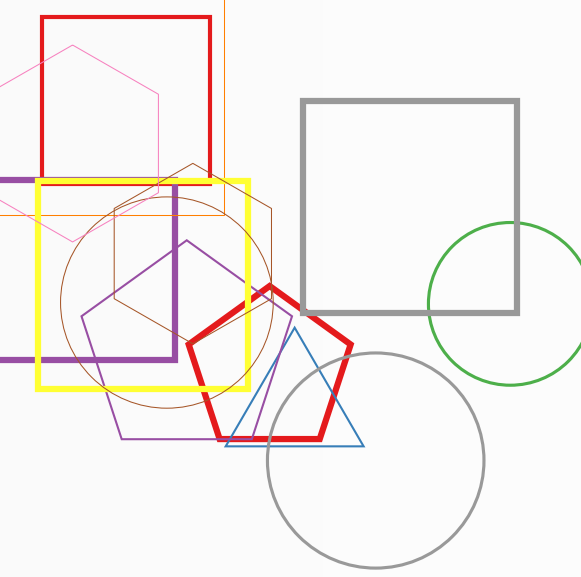[{"shape": "square", "thickness": 2, "radius": 0.72, "center": [0.217, 0.825]}, {"shape": "pentagon", "thickness": 3, "radius": 0.73, "center": [0.464, 0.357]}, {"shape": "triangle", "thickness": 1, "radius": 0.68, "center": [0.507, 0.295]}, {"shape": "circle", "thickness": 1.5, "radius": 0.7, "center": [0.878, 0.473]}, {"shape": "pentagon", "thickness": 1, "radius": 0.95, "center": [0.321, 0.393]}, {"shape": "square", "thickness": 3, "radius": 0.78, "center": [0.145, 0.532]}, {"shape": "square", "thickness": 0.5, "radius": 0.99, "center": [0.188, 0.824]}, {"shape": "square", "thickness": 3, "radius": 0.9, "center": [0.246, 0.505]}, {"shape": "hexagon", "thickness": 0.5, "radius": 0.78, "center": [0.332, 0.56]}, {"shape": "circle", "thickness": 0.5, "radius": 0.91, "center": [0.287, 0.475]}, {"shape": "hexagon", "thickness": 0.5, "radius": 0.85, "center": [0.125, 0.751]}, {"shape": "square", "thickness": 3, "radius": 0.92, "center": [0.705, 0.641]}, {"shape": "circle", "thickness": 1.5, "radius": 0.93, "center": [0.646, 0.202]}]